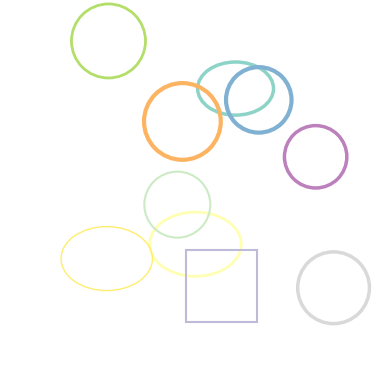[{"shape": "oval", "thickness": 2.5, "radius": 0.49, "center": [0.612, 0.77]}, {"shape": "oval", "thickness": 2, "radius": 0.6, "center": [0.508, 0.366]}, {"shape": "square", "thickness": 1.5, "radius": 0.46, "center": [0.576, 0.257]}, {"shape": "circle", "thickness": 3, "radius": 0.43, "center": [0.672, 0.741]}, {"shape": "circle", "thickness": 3, "radius": 0.5, "center": [0.474, 0.685]}, {"shape": "circle", "thickness": 2, "radius": 0.48, "center": [0.282, 0.894]}, {"shape": "circle", "thickness": 2.5, "radius": 0.47, "center": [0.866, 0.253]}, {"shape": "circle", "thickness": 2.5, "radius": 0.41, "center": [0.82, 0.593]}, {"shape": "circle", "thickness": 1.5, "radius": 0.43, "center": [0.461, 0.468]}, {"shape": "oval", "thickness": 1, "radius": 0.59, "center": [0.277, 0.328]}]